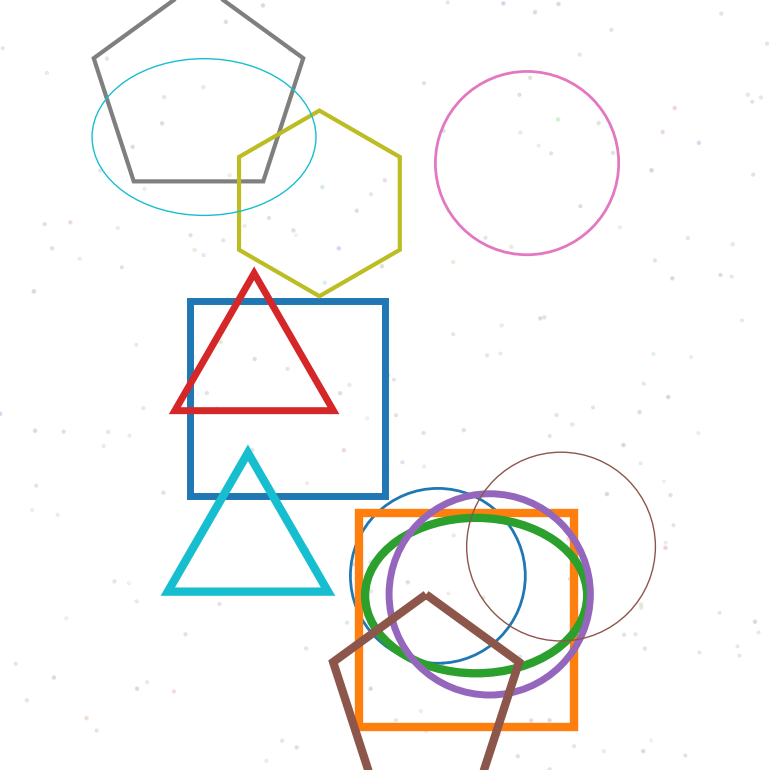[{"shape": "circle", "thickness": 1, "radius": 0.57, "center": [0.569, 0.252]}, {"shape": "square", "thickness": 2.5, "radius": 0.63, "center": [0.373, 0.482]}, {"shape": "square", "thickness": 3, "radius": 0.7, "center": [0.606, 0.195]}, {"shape": "oval", "thickness": 3, "radius": 0.72, "center": [0.618, 0.227]}, {"shape": "triangle", "thickness": 2.5, "radius": 0.59, "center": [0.33, 0.526]}, {"shape": "circle", "thickness": 2.5, "radius": 0.65, "center": [0.636, 0.228]}, {"shape": "pentagon", "thickness": 3, "radius": 0.63, "center": [0.553, 0.101]}, {"shape": "circle", "thickness": 0.5, "radius": 0.61, "center": [0.729, 0.29]}, {"shape": "circle", "thickness": 1, "radius": 0.6, "center": [0.684, 0.788]}, {"shape": "pentagon", "thickness": 1.5, "radius": 0.72, "center": [0.258, 0.88]}, {"shape": "hexagon", "thickness": 1.5, "radius": 0.6, "center": [0.415, 0.736]}, {"shape": "oval", "thickness": 0.5, "radius": 0.73, "center": [0.265, 0.822]}, {"shape": "triangle", "thickness": 3, "radius": 0.6, "center": [0.322, 0.292]}]